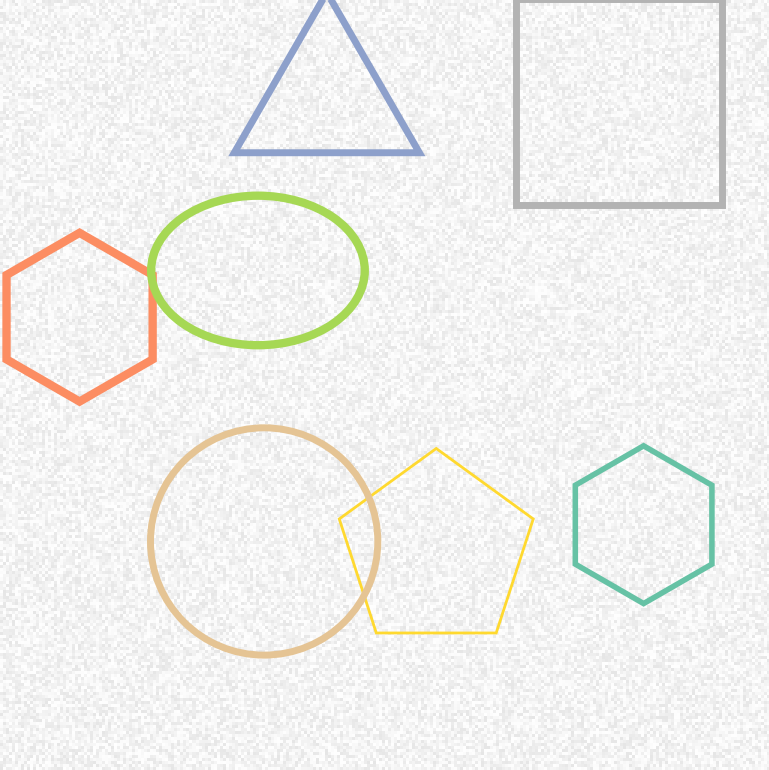[{"shape": "hexagon", "thickness": 2, "radius": 0.51, "center": [0.836, 0.319]}, {"shape": "hexagon", "thickness": 3, "radius": 0.55, "center": [0.103, 0.588]}, {"shape": "triangle", "thickness": 2.5, "radius": 0.69, "center": [0.424, 0.871]}, {"shape": "oval", "thickness": 3, "radius": 0.69, "center": [0.335, 0.649]}, {"shape": "pentagon", "thickness": 1, "radius": 0.66, "center": [0.567, 0.285]}, {"shape": "circle", "thickness": 2.5, "radius": 0.74, "center": [0.343, 0.297]}, {"shape": "square", "thickness": 2.5, "radius": 0.67, "center": [0.804, 0.867]}]